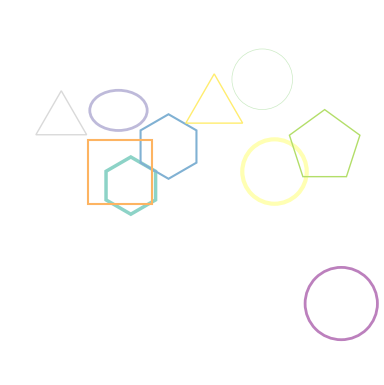[{"shape": "hexagon", "thickness": 2.5, "radius": 0.37, "center": [0.34, 0.518]}, {"shape": "circle", "thickness": 3, "radius": 0.42, "center": [0.713, 0.554]}, {"shape": "oval", "thickness": 2, "radius": 0.37, "center": [0.308, 0.713]}, {"shape": "hexagon", "thickness": 1.5, "radius": 0.42, "center": [0.438, 0.619]}, {"shape": "square", "thickness": 1.5, "radius": 0.41, "center": [0.312, 0.554]}, {"shape": "pentagon", "thickness": 1, "radius": 0.48, "center": [0.843, 0.619]}, {"shape": "triangle", "thickness": 1, "radius": 0.38, "center": [0.159, 0.688]}, {"shape": "circle", "thickness": 2, "radius": 0.47, "center": [0.886, 0.212]}, {"shape": "circle", "thickness": 0.5, "radius": 0.39, "center": [0.681, 0.794]}, {"shape": "triangle", "thickness": 1, "radius": 0.43, "center": [0.556, 0.723]}]